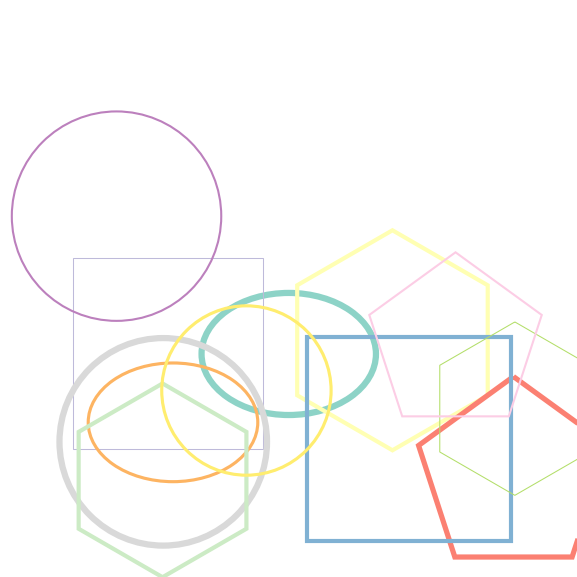[{"shape": "oval", "thickness": 3, "radius": 0.75, "center": [0.5, 0.386]}, {"shape": "hexagon", "thickness": 2, "radius": 0.95, "center": [0.68, 0.41]}, {"shape": "square", "thickness": 0.5, "radius": 0.82, "center": [0.291, 0.387]}, {"shape": "pentagon", "thickness": 2.5, "radius": 0.86, "center": [0.889, 0.174]}, {"shape": "square", "thickness": 2, "radius": 0.88, "center": [0.708, 0.239]}, {"shape": "oval", "thickness": 1.5, "radius": 0.73, "center": [0.3, 0.268]}, {"shape": "hexagon", "thickness": 0.5, "radius": 0.75, "center": [0.892, 0.292]}, {"shape": "pentagon", "thickness": 1, "radius": 0.79, "center": [0.789, 0.405]}, {"shape": "circle", "thickness": 3, "radius": 0.9, "center": [0.283, 0.234]}, {"shape": "circle", "thickness": 1, "radius": 0.91, "center": [0.202, 0.625]}, {"shape": "hexagon", "thickness": 2, "radius": 0.84, "center": [0.281, 0.167]}, {"shape": "circle", "thickness": 1.5, "radius": 0.73, "center": [0.427, 0.323]}]